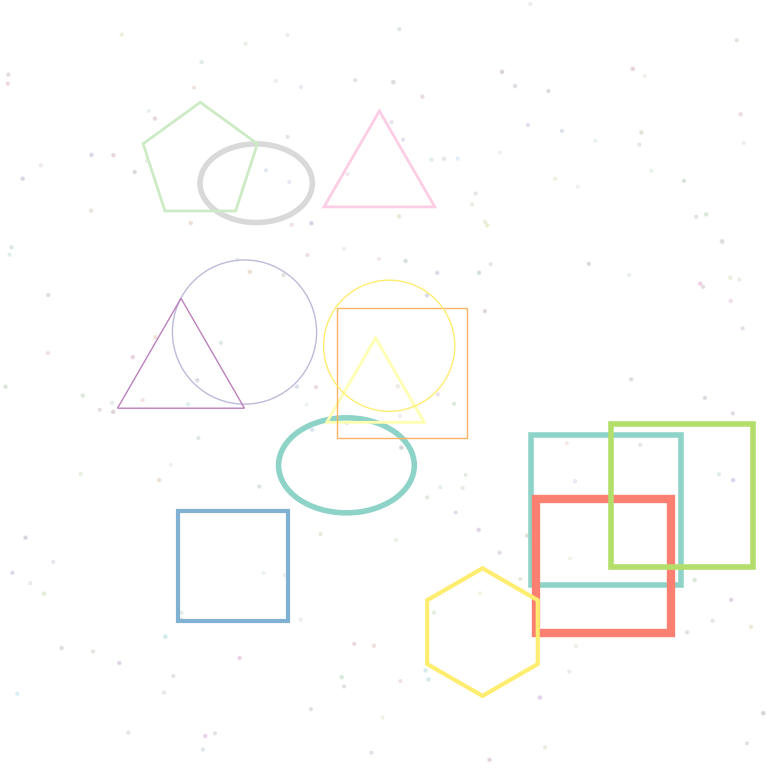[{"shape": "oval", "thickness": 2, "radius": 0.44, "center": [0.45, 0.396]}, {"shape": "square", "thickness": 2, "radius": 0.49, "center": [0.787, 0.337]}, {"shape": "triangle", "thickness": 1, "radius": 0.37, "center": [0.488, 0.488]}, {"shape": "circle", "thickness": 0.5, "radius": 0.47, "center": [0.318, 0.569]}, {"shape": "square", "thickness": 3, "radius": 0.44, "center": [0.783, 0.265]}, {"shape": "square", "thickness": 1.5, "radius": 0.36, "center": [0.303, 0.265]}, {"shape": "square", "thickness": 0.5, "radius": 0.42, "center": [0.523, 0.516]}, {"shape": "square", "thickness": 2, "radius": 0.46, "center": [0.886, 0.356]}, {"shape": "triangle", "thickness": 1, "radius": 0.42, "center": [0.493, 0.773]}, {"shape": "oval", "thickness": 2, "radius": 0.36, "center": [0.333, 0.762]}, {"shape": "triangle", "thickness": 0.5, "radius": 0.48, "center": [0.235, 0.517]}, {"shape": "pentagon", "thickness": 1, "radius": 0.39, "center": [0.26, 0.789]}, {"shape": "circle", "thickness": 0.5, "radius": 0.43, "center": [0.505, 0.551]}, {"shape": "hexagon", "thickness": 1.5, "radius": 0.41, "center": [0.627, 0.179]}]